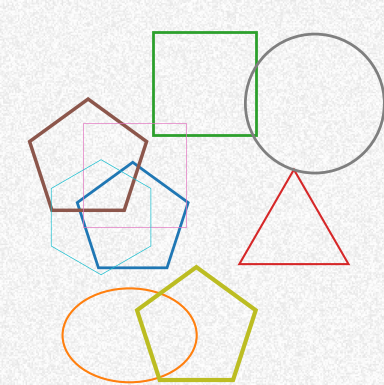[{"shape": "pentagon", "thickness": 2, "radius": 0.76, "center": [0.345, 0.427]}, {"shape": "oval", "thickness": 1.5, "radius": 0.87, "center": [0.337, 0.129]}, {"shape": "square", "thickness": 2, "radius": 0.67, "center": [0.532, 0.783]}, {"shape": "triangle", "thickness": 1.5, "radius": 0.82, "center": [0.763, 0.396]}, {"shape": "pentagon", "thickness": 2.5, "radius": 0.8, "center": [0.229, 0.583]}, {"shape": "square", "thickness": 0.5, "radius": 0.67, "center": [0.35, 0.545]}, {"shape": "circle", "thickness": 2, "radius": 0.9, "center": [0.818, 0.731]}, {"shape": "pentagon", "thickness": 3, "radius": 0.81, "center": [0.51, 0.144]}, {"shape": "hexagon", "thickness": 0.5, "radius": 0.75, "center": [0.262, 0.436]}]